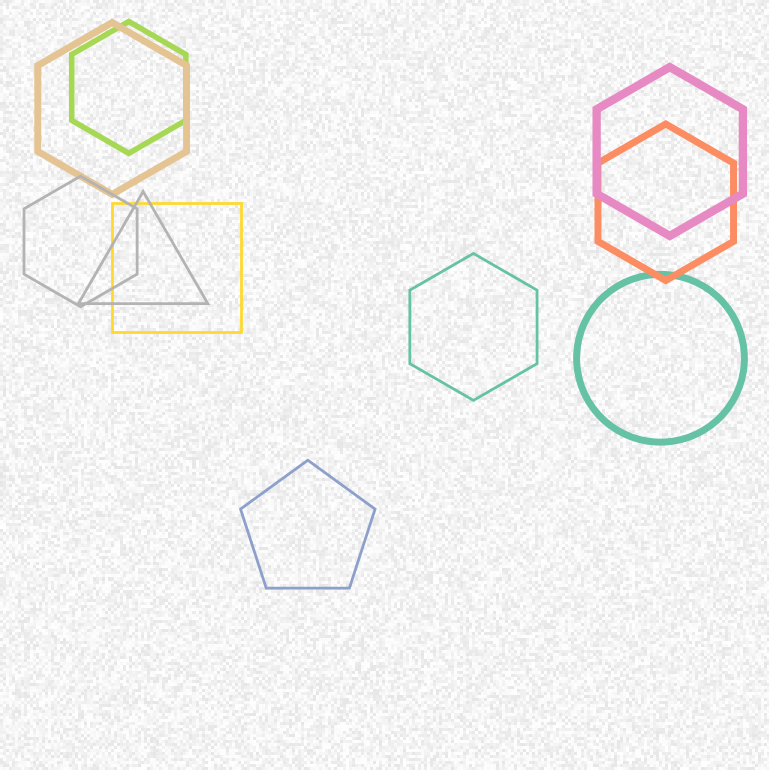[{"shape": "circle", "thickness": 2.5, "radius": 0.54, "center": [0.858, 0.535]}, {"shape": "hexagon", "thickness": 1, "radius": 0.48, "center": [0.615, 0.575]}, {"shape": "hexagon", "thickness": 2.5, "radius": 0.51, "center": [0.865, 0.737]}, {"shape": "pentagon", "thickness": 1, "radius": 0.46, "center": [0.4, 0.31]}, {"shape": "hexagon", "thickness": 3, "radius": 0.55, "center": [0.87, 0.803]}, {"shape": "hexagon", "thickness": 2, "radius": 0.43, "center": [0.167, 0.886]}, {"shape": "square", "thickness": 1, "radius": 0.42, "center": [0.229, 0.652]}, {"shape": "hexagon", "thickness": 2.5, "radius": 0.56, "center": [0.146, 0.859]}, {"shape": "triangle", "thickness": 1, "radius": 0.49, "center": [0.186, 0.654]}, {"shape": "hexagon", "thickness": 1, "radius": 0.42, "center": [0.105, 0.686]}]